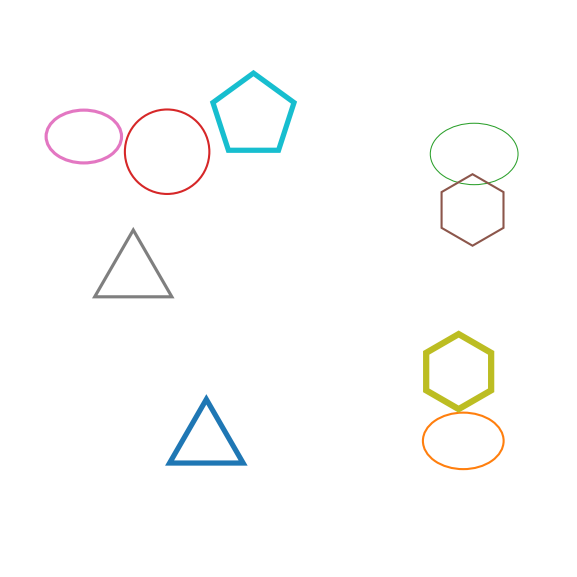[{"shape": "triangle", "thickness": 2.5, "radius": 0.37, "center": [0.357, 0.234]}, {"shape": "oval", "thickness": 1, "radius": 0.35, "center": [0.802, 0.236]}, {"shape": "oval", "thickness": 0.5, "radius": 0.38, "center": [0.821, 0.733]}, {"shape": "circle", "thickness": 1, "radius": 0.37, "center": [0.289, 0.736]}, {"shape": "hexagon", "thickness": 1, "radius": 0.31, "center": [0.818, 0.636]}, {"shape": "oval", "thickness": 1.5, "radius": 0.33, "center": [0.145, 0.763]}, {"shape": "triangle", "thickness": 1.5, "radius": 0.39, "center": [0.231, 0.524]}, {"shape": "hexagon", "thickness": 3, "radius": 0.32, "center": [0.794, 0.356]}, {"shape": "pentagon", "thickness": 2.5, "radius": 0.37, "center": [0.439, 0.799]}]